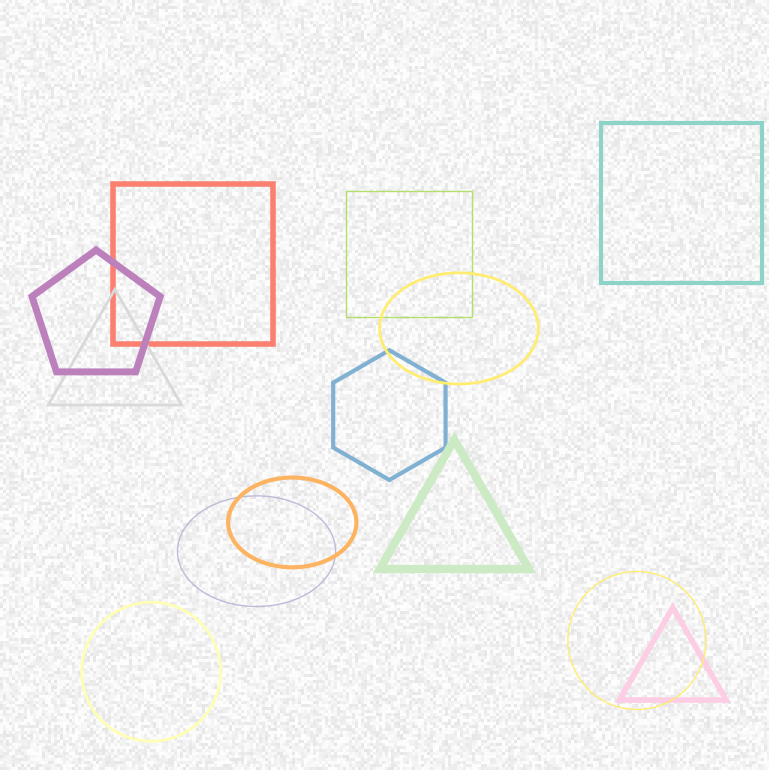[{"shape": "square", "thickness": 1.5, "radius": 0.52, "center": [0.885, 0.736]}, {"shape": "circle", "thickness": 1, "radius": 0.45, "center": [0.196, 0.128]}, {"shape": "oval", "thickness": 0.5, "radius": 0.51, "center": [0.333, 0.284]}, {"shape": "square", "thickness": 2, "radius": 0.52, "center": [0.251, 0.657]}, {"shape": "hexagon", "thickness": 1.5, "radius": 0.42, "center": [0.506, 0.461]}, {"shape": "oval", "thickness": 1.5, "radius": 0.42, "center": [0.38, 0.322]}, {"shape": "square", "thickness": 0.5, "radius": 0.41, "center": [0.531, 0.67]}, {"shape": "triangle", "thickness": 2, "radius": 0.4, "center": [0.874, 0.131]}, {"shape": "triangle", "thickness": 1, "radius": 0.5, "center": [0.149, 0.524]}, {"shape": "pentagon", "thickness": 2.5, "radius": 0.44, "center": [0.125, 0.588]}, {"shape": "triangle", "thickness": 3, "radius": 0.56, "center": [0.59, 0.317]}, {"shape": "circle", "thickness": 0.5, "radius": 0.45, "center": [0.827, 0.168]}, {"shape": "oval", "thickness": 1, "radius": 0.52, "center": [0.596, 0.574]}]